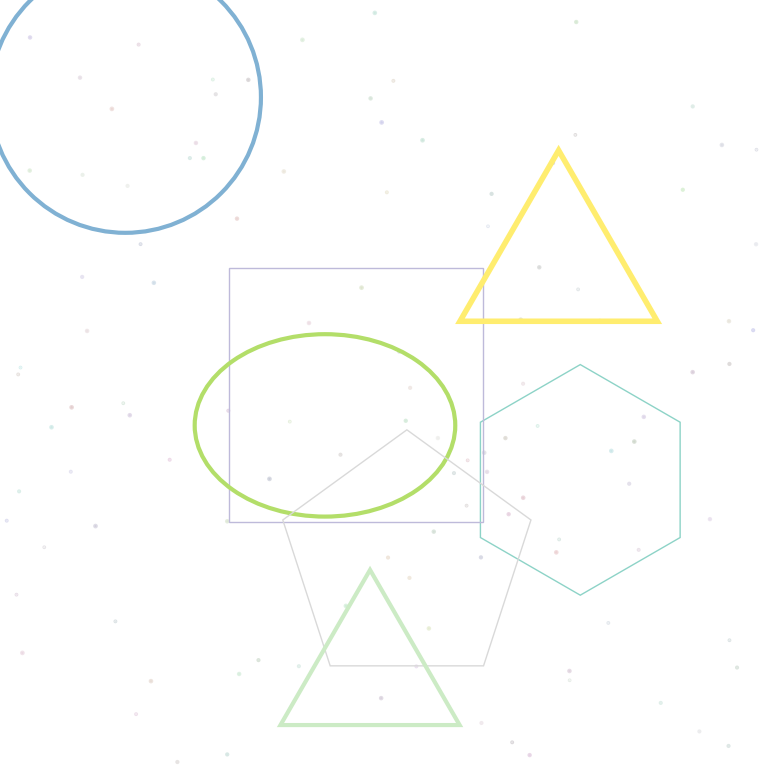[{"shape": "hexagon", "thickness": 0.5, "radius": 0.75, "center": [0.754, 0.377]}, {"shape": "square", "thickness": 0.5, "radius": 0.83, "center": [0.463, 0.487]}, {"shape": "circle", "thickness": 1.5, "radius": 0.88, "center": [0.163, 0.874]}, {"shape": "oval", "thickness": 1.5, "radius": 0.85, "center": [0.422, 0.448]}, {"shape": "pentagon", "thickness": 0.5, "radius": 0.85, "center": [0.528, 0.272]}, {"shape": "triangle", "thickness": 1.5, "radius": 0.67, "center": [0.481, 0.126]}, {"shape": "triangle", "thickness": 2, "radius": 0.74, "center": [0.725, 0.657]}]